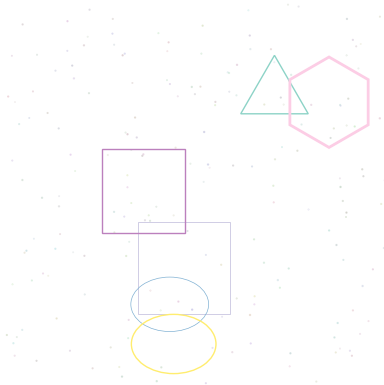[{"shape": "triangle", "thickness": 1, "radius": 0.51, "center": [0.713, 0.755]}, {"shape": "square", "thickness": 0.5, "radius": 0.59, "center": [0.478, 0.304]}, {"shape": "oval", "thickness": 0.5, "radius": 0.51, "center": [0.441, 0.21]}, {"shape": "hexagon", "thickness": 2, "radius": 0.59, "center": [0.855, 0.734]}, {"shape": "square", "thickness": 1, "radius": 0.54, "center": [0.373, 0.504]}, {"shape": "oval", "thickness": 1, "radius": 0.55, "center": [0.451, 0.107]}]